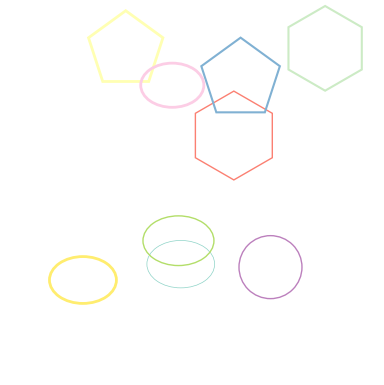[{"shape": "oval", "thickness": 0.5, "radius": 0.44, "center": [0.47, 0.314]}, {"shape": "pentagon", "thickness": 2, "radius": 0.51, "center": [0.327, 0.871]}, {"shape": "hexagon", "thickness": 1, "radius": 0.58, "center": [0.607, 0.648]}, {"shape": "pentagon", "thickness": 1.5, "radius": 0.54, "center": [0.625, 0.795]}, {"shape": "oval", "thickness": 1, "radius": 0.46, "center": [0.464, 0.375]}, {"shape": "oval", "thickness": 2, "radius": 0.41, "center": [0.448, 0.779]}, {"shape": "circle", "thickness": 1, "radius": 0.41, "center": [0.703, 0.306]}, {"shape": "hexagon", "thickness": 1.5, "radius": 0.55, "center": [0.844, 0.874]}, {"shape": "oval", "thickness": 2, "radius": 0.43, "center": [0.215, 0.273]}]